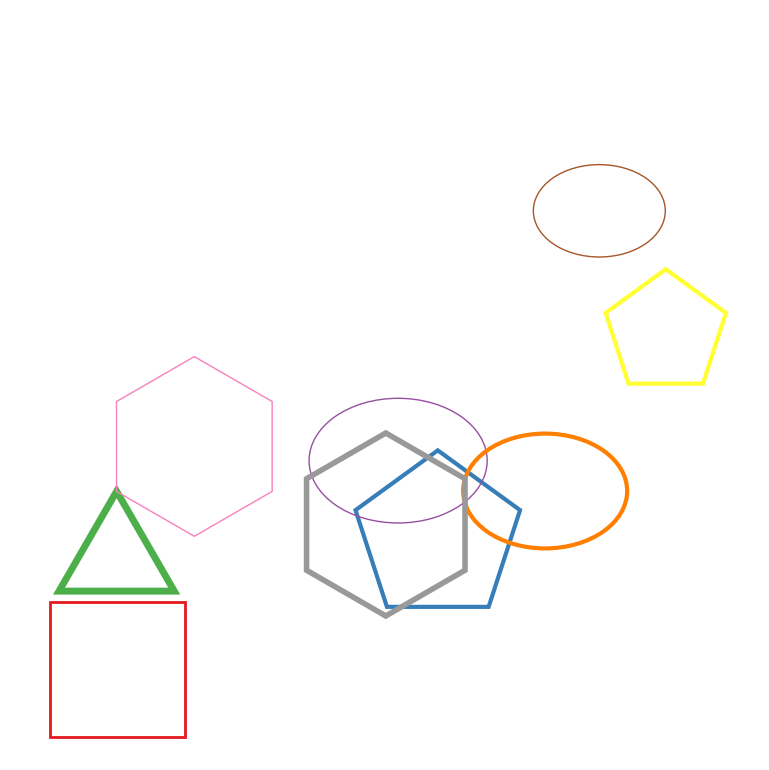[{"shape": "square", "thickness": 1, "radius": 0.44, "center": [0.153, 0.131]}, {"shape": "pentagon", "thickness": 1.5, "radius": 0.56, "center": [0.569, 0.303]}, {"shape": "triangle", "thickness": 2.5, "radius": 0.43, "center": [0.151, 0.276]}, {"shape": "oval", "thickness": 0.5, "radius": 0.58, "center": [0.517, 0.402]}, {"shape": "oval", "thickness": 1.5, "radius": 0.53, "center": [0.708, 0.362]}, {"shape": "pentagon", "thickness": 1.5, "radius": 0.41, "center": [0.865, 0.568]}, {"shape": "oval", "thickness": 0.5, "radius": 0.43, "center": [0.778, 0.726]}, {"shape": "hexagon", "thickness": 0.5, "radius": 0.58, "center": [0.252, 0.42]}, {"shape": "hexagon", "thickness": 2, "radius": 0.59, "center": [0.501, 0.319]}]